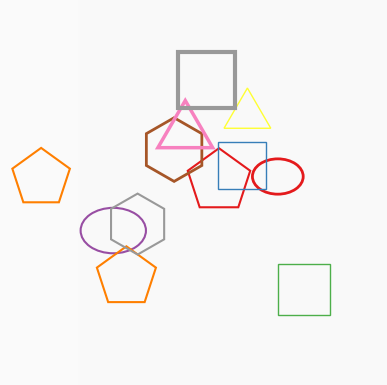[{"shape": "oval", "thickness": 2, "radius": 0.33, "center": [0.717, 0.542]}, {"shape": "pentagon", "thickness": 1.5, "radius": 0.42, "center": [0.565, 0.53]}, {"shape": "square", "thickness": 1, "radius": 0.3, "center": [0.625, 0.571]}, {"shape": "square", "thickness": 1, "radius": 0.33, "center": [0.785, 0.247]}, {"shape": "oval", "thickness": 1.5, "radius": 0.42, "center": [0.292, 0.401]}, {"shape": "pentagon", "thickness": 1.5, "radius": 0.39, "center": [0.106, 0.538]}, {"shape": "pentagon", "thickness": 1.5, "radius": 0.4, "center": [0.326, 0.28]}, {"shape": "triangle", "thickness": 1, "radius": 0.35, "center": [0.638, 0.702]}, {"shape": "hexagon", "thickness": 2, "radius": 0.41, "center": [0.449, 0.611]}, {"shape": "triangle", "thickness": 2.5, "radius": 0.41, "center": [0.478, 0.657]}, {"shape": "hexagon", "thickness": 1.5, "radius": 0.4, "center": [0.355, 0.418]}, {"shape": "square", "thickness": 3, "radius": 0.37, "center": [0.534, 0.792]}]